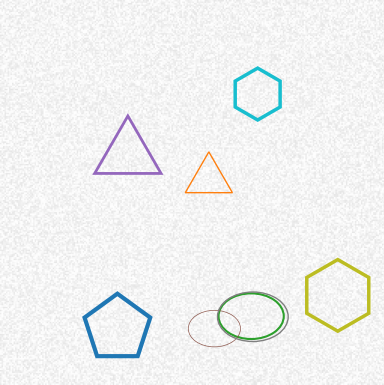[{"shape": "pentagon", "thickness": 3, "radius": 0.45, "center": [0.305, 0.147]}, {"shape": "triangle", "thickness": 1, "radius": 0.35, "center": [0.542, 0.535]}, {"shape": "oval", "thickness": 1.5, "radius": 0.42, "center": [0.652, 0.179]}, {"shape": "triangle", "thickness": 2, "radius": 0.5, "center": [0.332, 0.599]}, {"shape": "oval", "thickness": 0.5, "radius": 0.34, "center": [0.557, 0.147]}, {"shape": "oval", "thickness": 1, "radius": 0.46, "center": [0.657, 0.177]}, {"shape": "hexagon", "thickness": 2.5, "radius": 0.46, "center": [0.877, 0.233]}, {"shape": "hexagon", "thickness": 2.5, "radius": 0.34, "center": [0.669, 0.756]}]